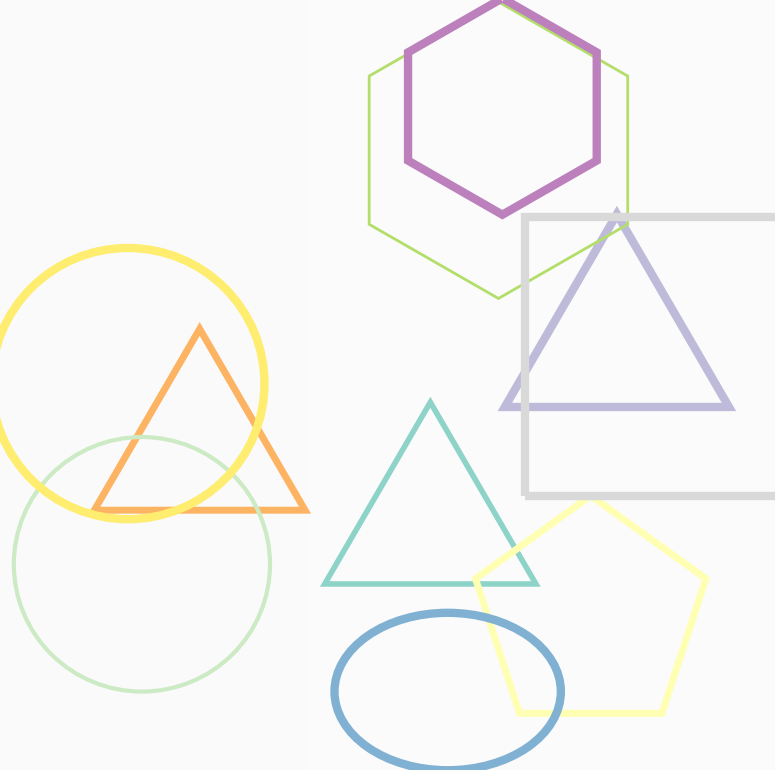[{"shape": "triangle", "thickness": 2, "radius": 0.79, "center": [0.555, 0.32]}, {"shape": "pentagon", "thickness": 2.5, "radius": 0.78, "center": [0.762, 0.2]}, {"shape": "triangle", "thickness": 3, "radius": 0.83, "center": [0.796, 0.555]}, {"shape": "oval", "thickness": 3, "radius": 0.73, "center": [0.578, 0.102]}, {"shape": "triangle", "thickness": 2.5, "radius": 0.78, "center": [0.258, 0.416]}, {"shape": "hexagon", "thickness": 1, "radius": 0.96, "center": [0.643, 0.805]}, {"shape": "square", "thickness": 3, "radius": 0.91, "center": [0.859, 0.537]}, {"shape": "hexagon", "thickness": 3, "radius": 0.7, "center": [0.648, 0.862]}, {"shape": "circle", "thickness": 1.5, "radius": 0.83, "center": [0.183, 0.267]}, {"shape": "circle", "thickness": 3, "radius": 0.88, "center": [0.165, 0.502]}]